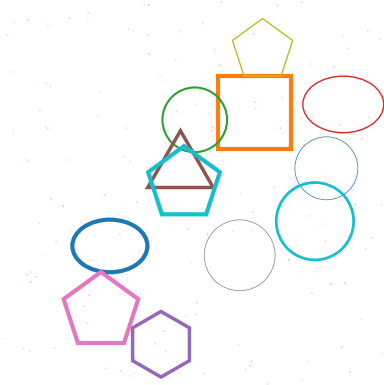[{"shape": "circle", "thickness": 0.5, "radius": 0.41, "center": [0.848, 0.563]}, {"shape": "oval", "thickness": 3, "radius": 0.49, "center": [0.285, 0.361]}, {"shape": "square", "thickness": 3, "radius": 0.47, "center": [0.661, 0.708]}, {"shape": "circle", "thickness": 1.5, "radius": 0.42, "center": [0.506, 0.689]}, {"shape": "oval", "thickness": 1, "radius": 0.52, "center": [0.892, 0.729]}, {"shape": "hexagon", "thickness": 2.5, "radius": 0.43, "center": [0.418, 0.106]}, {"shape": "triangle", "thickness": 2.5, "radius": 0.49, "center": [0.469, 0.562]}, {"shape": "pentagon", "thickness": 3, "radius": 0.51, "center": [0.262, 0.192]}, {"shape": "circle", "thickness": 0.5, "radius": 0.46, "center": [0.622, 0.337]}, {"shape": "pentagon", "thickness": 1, "radius": 0.41, "center": [0.682, 0.87]}, {"shape": "pentagon", "thickness": 3, "radius": 0.49, "center": [0.478, 0.523]}, {"shape": "circle", "thickness": 2, "radius": 0.5, "center": [0.818, 0.425]}]